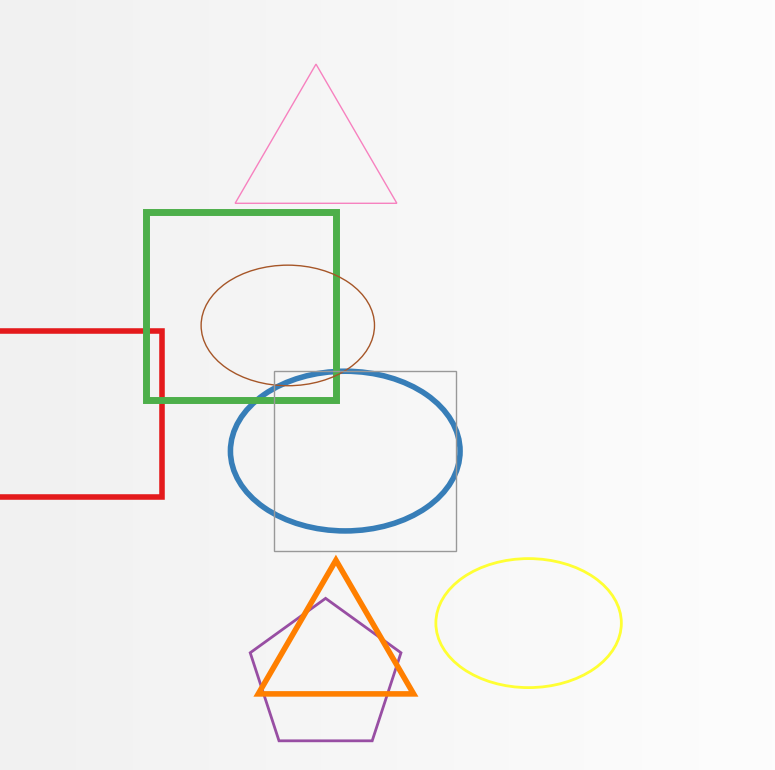[{"shape": "square", "thickness": 2, "radius": 0.54, "center": [0.101, 0.462]}, {"shape": "oval", "thickness": 2, "radius": 0.74, "center": [0.445, 0.414]}, {"shape": "square", "thickness": 2.5, "radius": 0.61, "center": [0.311, 0.603]}, {"shape": "pentagon", "thickness": 1, "radius": 0.51, "center": [0.42, 0.121]}, {"shape": "triangle", "thickness": 2, "radius": 0.58, "center": [0.433, 0.157]}, {"shape": "oval", "thickness": 1, "radius": 0.6, "center": [0.682, 0.191]}, {"shape": "oval", "thickness": 0.5, "radius": 0.56, "center": [0.371, 0.577]}, {"shape": "triangle", "thickness": 0.5, "radius": 0.6, "center": [0.408, 0.796]}, {"shape": "square", "thickness": 0.5, "radius": 0.59, "center": [0.471, 0.402]}]